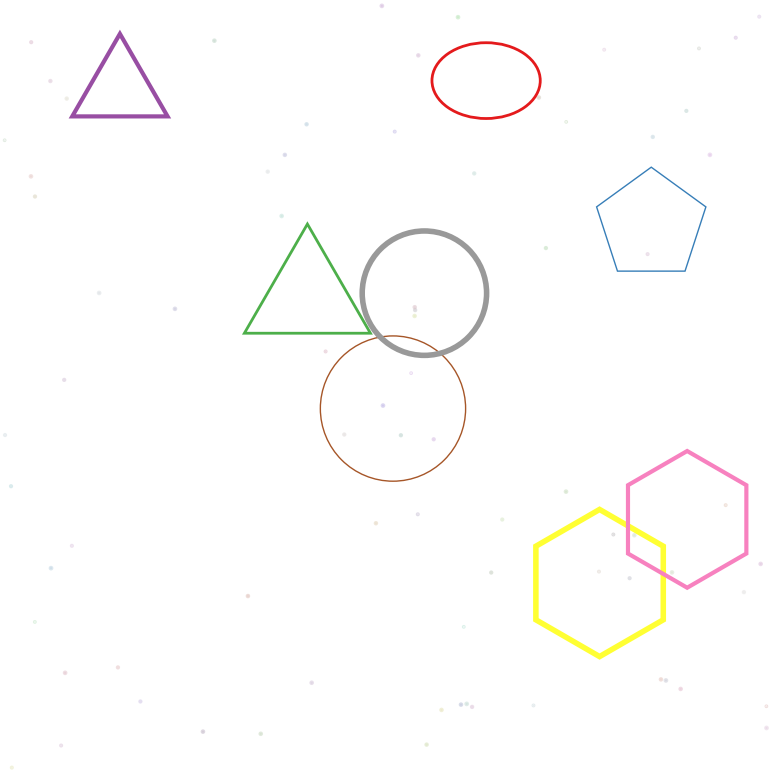[{"shape": "oval", "thickness": 1, "radius": 0.35, "center": [0.631, 0.895]}, {"shape": "pentagon", "thickness": 0.5, "radius": 0.37, "center": [0.846, 0.708]}, {"shape": "triangle", "thickness": 1, "radius": 0.47, "center": [0.399, 0.614]}, {"shape": "triangle", "thickness": 1.5, "radius": 0.36, "center": [0.156, 0.885]}, {"shape": "hexagon", "thickness": 2, "radius": 0.48, "center": [0.779, 0.243]}, {"shape": "circle", "thickness": 0.5, "radius": 0.47, "center": [0.51, 0.469]}, {"shape": "hexagon", "thickness": 1.5, "radius": 0.44, "center": [0.892, 0.325]}, {"shape": "circle", "thickness": 2, "radius": 0.4, "center": [0.551, 0.619]}]